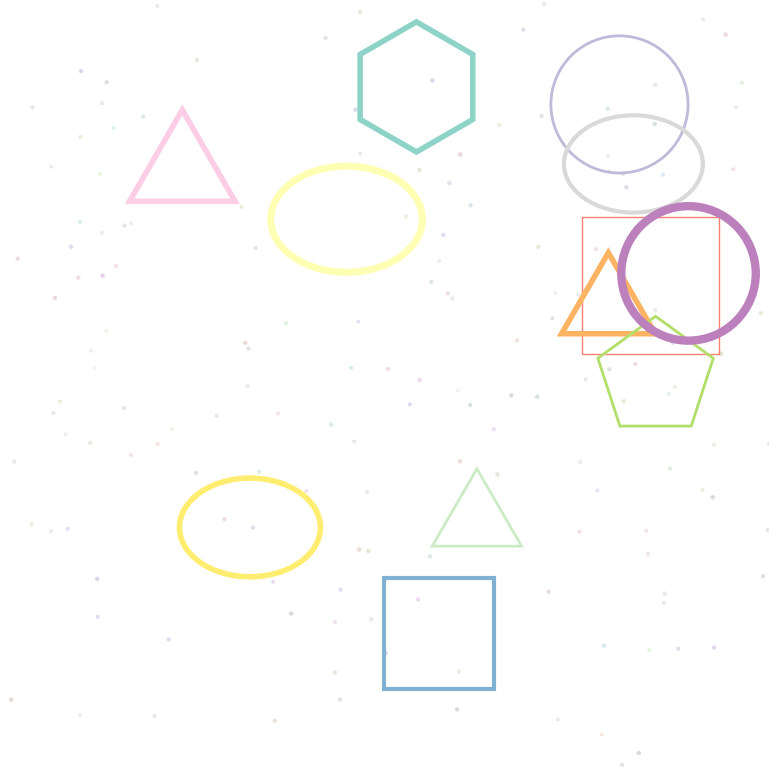[{"shape": "hexagon", "thickness": 2, "radius": 0.42, "center": [0.541, 0.887]}, {"shape": "oval", "thickness": 2.5, "radius": 0.49, "center": [0.45, 0.715]}, {"shape": "circle", "thickness": 1, "radius": 0.45, "center": [0.805, 0.864]}, {"shape": "square", "thickness": 0.5, "radius": 0.45, "center": [0.845, 0.629]}, {"shape": "square", "thickness": 1.5, "radius": 0.36, "center": [0.57, 0.177]}, {"shape": "triangle", "thickness": 2, "radius": 0.35, "center": [0.79, 0.602]}, {"shape": "pentagon", "thickness": 1, "radius": 0.39, "center": [0.851, 0.51]}, {"shape": "triangle", "thickness": 2, "radius": 0.4, "center": [0.237, 0.778]}, {"shape": "oval", "thickness": 1.5, "radius": 0.45, "center": [0.823, 0.787]}, {"shape": "circle", "thickness": 3, "radius": 0.44, "center": [0.894, 0.645]}, {"shape": "triangle", "thickness": 1, "radius": 0.33, "center": [0.619, 0.324]}, {"shape": "oval", "thickness": 2, "radius": 0.46, "center": [0.325, 0.315]}]